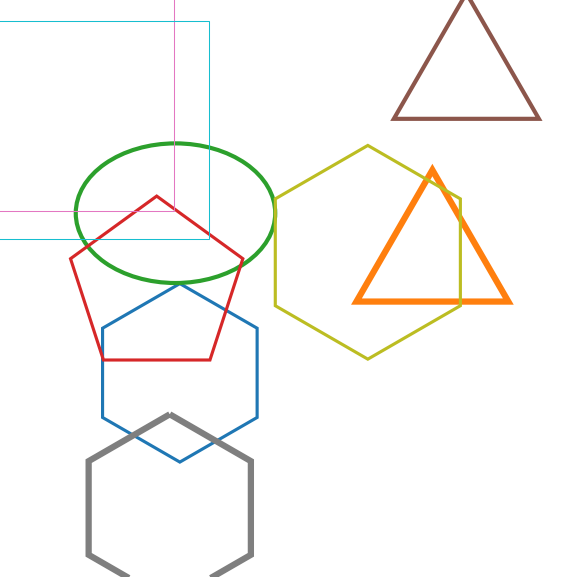[{"shape": "hexagon", "thickness": 1.5, "radius": 0.77, "center": [0.311, 0.354]}, {"shape": "triangle", "thickness": 3, "radius": 0.76, "center": [0.749, 0.553]}, {"shape": "oval", "thickness": 2, "radius": 0.86, "center": [0.304, 0.63]}, {"shape": "pentagon", "thickness": 1.5, "radius": 0.78, "center": [0.271, 0.503]}, {"shape": "triangle", "thickness": 2, "radius": 0.73, "center": [0.808, 0.866]}, {"shape": "square", "thickness": 0.5, "radius": 0.92, "center": [0.118, 0.818]}, {"shape": "hexagon", "thickness": 3, "radius": 0.81, "center": [0.294, 0.12]}, {"shape": "hexagon", "thickness": 1.5, "radius": 0.93, "center": [0.637, 0.562]}, {"shape": "square", "thickness": 0.5, "radius": 0.94, "center": [0.174, 0.774]}]